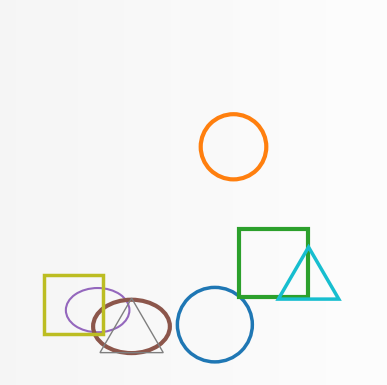[{"shape": "circle", "thickness": 2.5, "radius": 0.48, "center": [0.554, 0.157]}, {"shape": "circle", "thickness": 3, "radius": 0.42, "center": [0.603, 0.619]}, {"shape": "square", "thickness": 3, "radius": 0.45, "center": [0.706, 0.317]}, {"shape": "oval", "thickness": 1.5, "radius": 0.41, "center": [0.252, 0.194]}, {"shape": "oval", "thickness": 3, "radius": 0.5, "center": [0.339, 0.152]}, {"shape": "triangle", "thickness": 1, "radius": 0.47, "center": [0.34, 0.131]}, {"shape": "square", "thickness": 2.5, "radius": 0.38, "center": [0.191, 0.208]}, {"shape": "triangle", "thickness": 2.5, "radius": 0.45, "center": [0.796, 0.268]}]